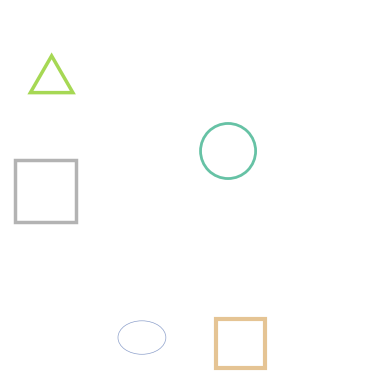[{"shape": "circle", "thickness": 2, "radius": 0.36, "center": [0.592, 0.608]}, {"shape": "oval", "thickness": 0.5, "radius": 0.31, "center": [0.369, 0.123]}, {"shape": "triangle", "thickness": 2.5, "radius": 0.32, "center": [0.134, 0.791]}, {"shape": "square", "thickness": 3, "radius": 0.32, "center": [0.625, 0.109]}, {"shape": "square", "thickness": 2.5, "radius": 0.4, "center": [0.119, 0.503]}]